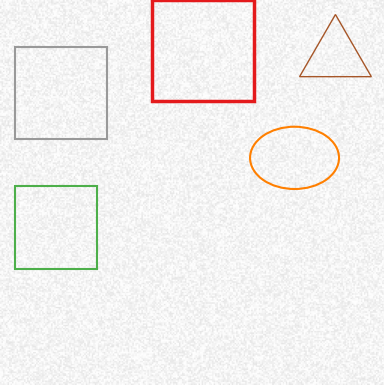[{"shape": "square", "thickness": 2.5, "radius": 0.66, "center": [0.527, 0.869]}, {"shape": "square", "thickness": 1.5, "radius": 0.54, "center": [0.145, 0.409]}, {"shape": "oval", "thickness": 1.5, "radius": 0.58, "center": [0.765, 0.59]}, {"shape": "triangle", "thickness": 1, "radius": 0.54, "center": [0.871, 0.855]}, {"shape": "square", "thickness": 1.5, "radius": 0.6, "center": [0.158, 0.759]}]